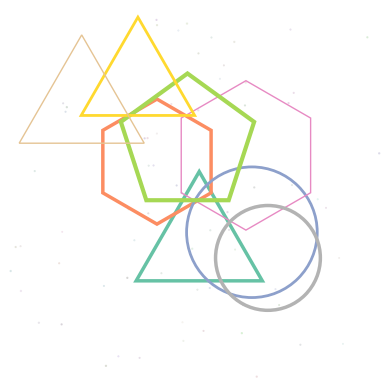[{"shape": "triangle", "thickness": 2.5, "radius": 0.95, "center": [0.517, 0.365]}, {"shape": "hexagon", "thickness": 2.5, "radius": 0.81, "center": [0.408, 0.58]}, {"shape": "circle", "thickness": 2, "radius": 0.85, "center": [0.654, 0.397]}, {"shape": "hexagon", "thickness": 1, "radius": 0.97, "center": [0.639, 0.596]}, {"shape": "pentagon", "thickness": 3, "radius": 0.91, "center": [0.487, 0.627]}, {"shape": "triangle", "thickness": 2, "radius": 0.85, "center": [0.358, 0.785]}, {"shape": "triangle", "thickness": 1, "radius": 0.94, "center": [0.212, 0.722]}, {"shape": "circle", "thickness": 2.5, "radius": 0.68, "center": [0.696, 0.33]}]